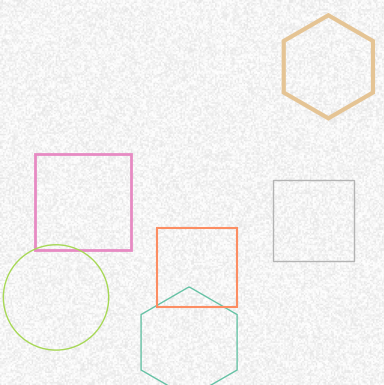[{"shape": "hexagon", "thickness": 1, "radius": 0.72, "center": [0.491, 0.111]}, {"shape": "square", "thickness": 1.5, "radius": 0.52, "center": [0.511, 0.305]}, {"shape": "square", "thickness": 2, "radius": 0.63, "center": [0.215, 0.476]}, {"shape": "circle", "thickness": 1, "radius": 0.68, "center": [0.146, 0.227]}, {"shape": "hexagon", "thickness": 3, "radius": 0.67, "center": [0.853, 0.827]}, {"shape": "square", "thickness": 1, "radius": 0.52, "center": [0.815, 0.428]}]